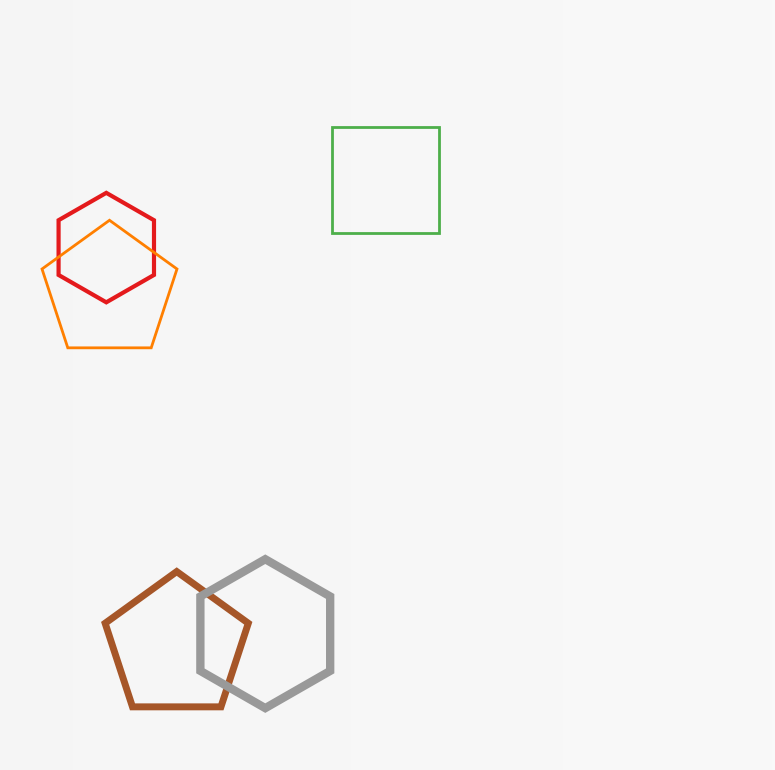[{"shape": "hexagon", "thickness": 1.5, "radius": 0.36, "center": [0.137, 0.678]}, {"shape": "square", "thickness": 1, "radius": 0.34, "center": [0.497, 0.766]}, {"shape": "pentagon", "thickness": 1, "radius": 0.46, "center": [0.141, 0.622]}, {"shape": "pentagon", "thickness": 2.5, "radius": 0.49, "center": [0.228, 0.161]}, {"shape": "hexagon", "thickness": 3, "radius": 0.48, "center": [0.342, 0.177]}]